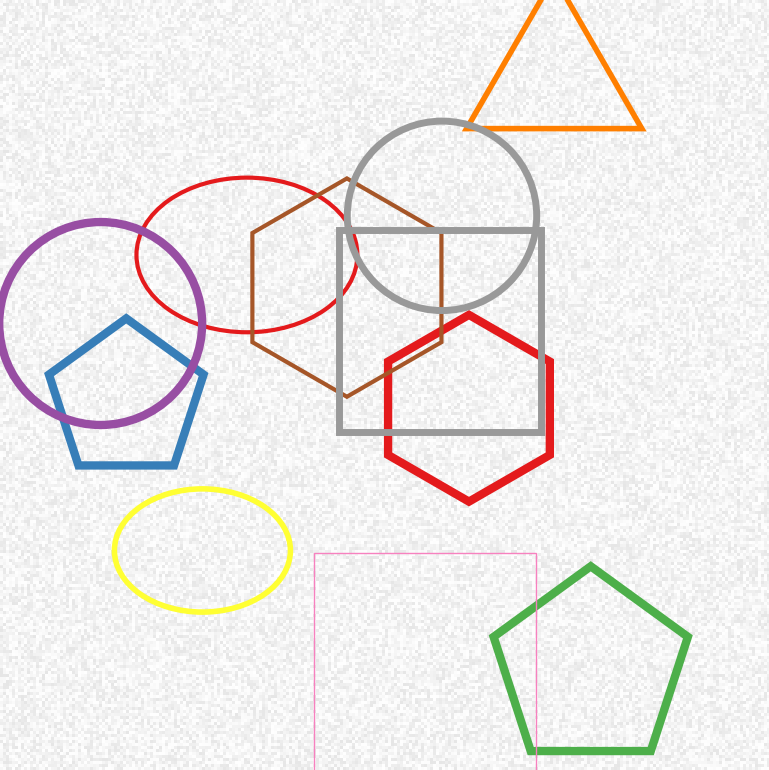[{"shape": "oval", "thickness": 1.5, "radius": 0.72, "center": [0.321, 0.669]}, {"shape": "hexagon", "thickness": 3, "radius": 0.61, "center": [0.609, 0.47]}, {"shape": "pentagon", "thickness": 3, "radius": 0.53, "center": [0.164, 0.481]}, {"shape": "pentagon", "thickness": 3, "radius": 0.66, "center": [0.767, 0.132]}, {"shape": "circle", "thickness": 3, "radius": 0.66, "center": [0.131, 0.58]}, {"shape": "triangle", "thickness": 2, "radius": 0.66, "center": [0.72, 0.899]}, {"shape": "oval", "thickness": 2, "radius": 0.57, "center": [0.263, 0.285]}, {"shape": "hexagon", "thickness": 1.5, "radius": 0.71, "center": [0.451, 0.627]}, {"shape": "square", "thickness": 0.5, "radius": 0.72, "center": [0.551, 0.138]}, {"shape": "square", "thickness": 2.5, "radius": 0.66, "center": [0.572, 0.57]}, {"shape": "circle", "thickness": 2.5, "radius": 0.61, "center": [0.574, 0.72]}]